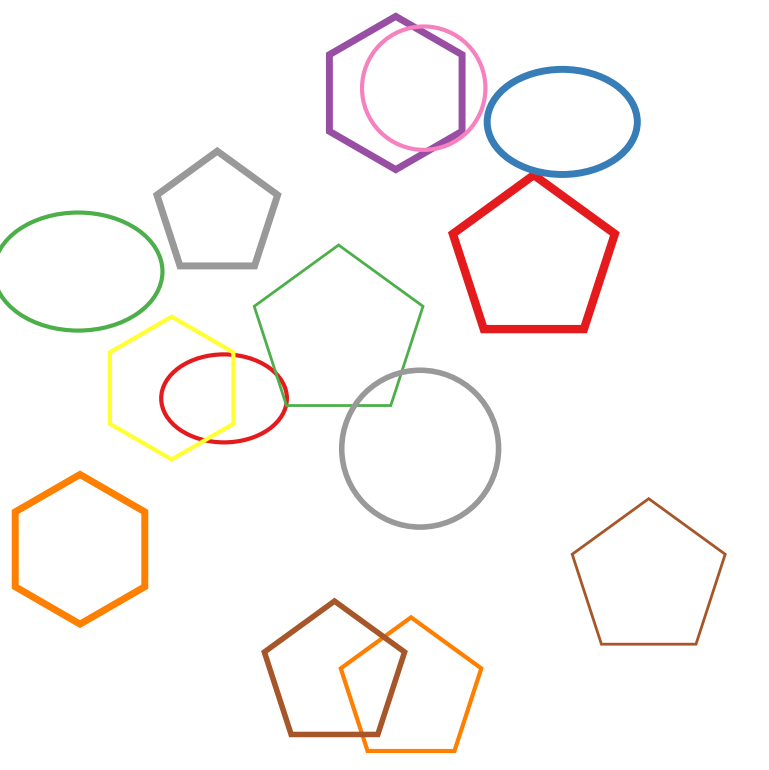[{"shape": "oval", "thickness": 1.5, "radius": 0.41, "center": [0.291, 0.483]}, {"shape": "pentagon", "thickness": 3, "radius": 0.55, "center": [0.693, 0.662]}, {"shape": "oval", "thickness": 2.5, "radius": 0.49, "center": [0.73, 0.842]}, {"shape": "pentagon", "thickness": 1, "radius": 0.58, "center": [0.44, 0.567]}, {"shape": "oval", "thickness": 1.5, "radius": 0.55, "center": [0.101, 0.647]}, {"shape": "hexagon", "thickness": 2.5, "radius": 0.5, "center": [0.514, 0.879]}, {"shape": "pentagon", "thickness": 1.5, "radius": 0.48, "center": [0.534, 0.102]}, {"shape": "hexagon", "thickness": 2.5, "radius": 0.49, "center": [0.104, 0.287]}, {"shape": "hexagon", "thickness": 1.5, "radius": 0.46, "center": [0.223, 0.496]}, {"shape": "pentagon", "thickness": 1, "radius": 0.52, "center": [0.842, 0.248]}, {"shape": "pentagon", "thickness": 2, "radius": 0.48, "center": [0.434, 0.124]}, {"shape": "circle", "thickness": 1.5, "radius": 0.4, "center": [0.55, 0.886]}, {"shape": "pentagon", "thickness": 2.5, "radius": 0.41, "center": [0.282, 0.721]}, {"shape": "circle", "thickness": 2, "radius": 0.51, "center": [0.546, 0.417]}]